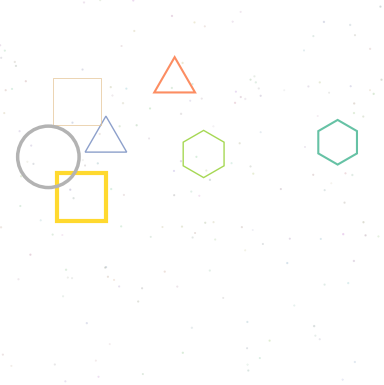[{"shape": "hexagon", "thickness": 1.5, "radius": 0.29, "center": [0.877, 0.631]}, {"shape": "triangle", "thickness": 1.5, "radius": 0.31, "center": [0.454, 0.79]}, {"shape": "triangle", "thickness": 1, "radius": 0.31, "center": [0.275, 0.636]}, {"shape": "hexagon", "thickness": 1, "radius": 0.31, "center": [0.529, 0.6]}, {"shape": "square", "thickness": 3, "radius": 0.31, "center": [0.212, 0.489]}, {"shape": "square", "thickness": 0.5, "radius": 0.31, "center": [0.199, 0.736]}, {"shape": "circle", "thickness": 2.5, "radius": 0.4, "center": [0.126, 0.593]}]